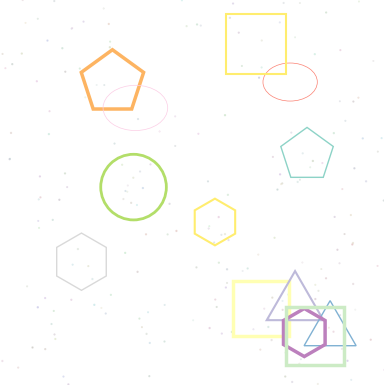[{"shape": "pentagon", "thickness": 1, "radius": 0.36, "center": [0.798, 0.597]}, {"shape": "square", "thickness": 2.5, "radius": 0.36, "center": [0.678, 0.198]}, {"shape": "triangle", "thickness": 1.5, "radius": 0.42, "center": [0.766, 0.211]}, {"shape": "oval", "thickness": 0.5, "radius": 0.35, "center": [0.754, 0.787]}, {"shape": "triangle", "thickness": 1, "radius": 0.39, "center": [0.857, 0.141]}, {"shape": "pentagon", "thickness": 2.5, "radius": 0.43, "center": [0.292, 0.786]}, {"shape": "circle", "thickness": 2, "radius": 0.43, "center": [0.347, 0.514]}, {"shape": "oval", "thickness": 0.5, "radius": 0.42, "center": [0.352, 0.72]}, {"shape": "hexagon", "thickness": 1, "radius": 0.37, "center": [0.212, 0.32]}, {"shape": "hexagon", "thickness": 2.5, "radius": 0.31, "center": [0.79, 0.136]}, {"shape": "square", "thickness": 2.5, "radius": 0.38, "center": [0.818, 0.128]}, {"shape": "square", "thickness": 1.5, "radius": 0.39, "center": [0.665, 0.886]}, {"shape": "hexagon", "thickness": 1.5, "radius": 0.3, "center": [0.558, 0.423]}]